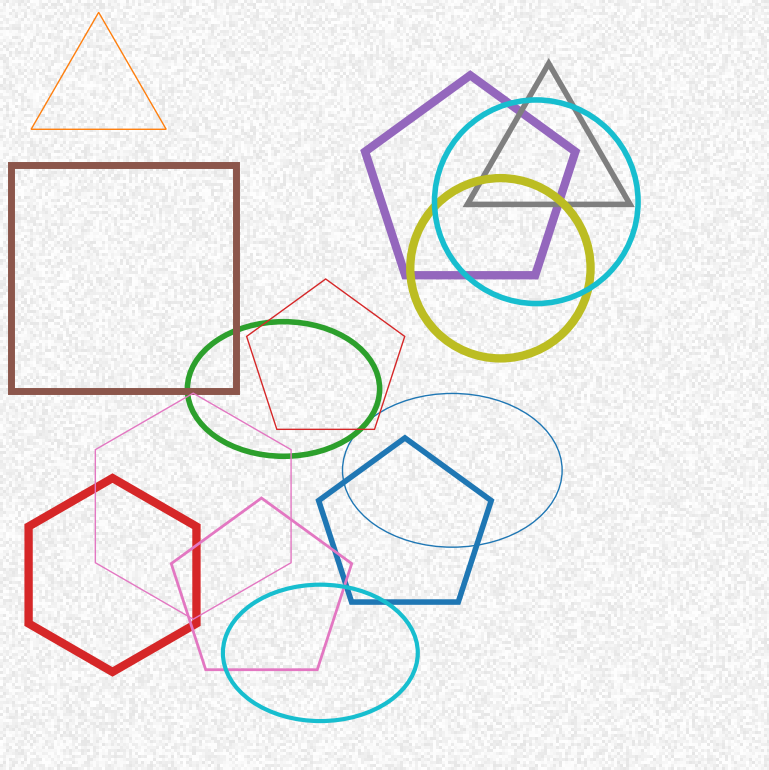[{"shape": "pentagon", "thickness": 2, "radius": 0.59, "center": [0.526, 0.313]}, {"shape": "oval", "thickness": 0.5, "radius": 0.71, "center": [0.587, 0.389]}, {"shape": "triangle", "thickness": 0.5, "radius": 0.51, "center": [0.128, 0.883]}, {"shape": "oval", "thickness": 2, "radius": 0.62, "center": [0.368, 0.495]}, {"shape": "hexagon", "thickness": 3, "radius": 0.63, "center": [0.146, 0.253]}, {"shape": "pentagon", "thickness": 0.5, "radius": 0.54, "center": [0.423, 0.53]}, {"shape": "pentagon", "thickness": 3, "radius": 0.72, "center": [0.611, 0.759]}, {"shape": "square", "thickness": 2.5, "radius": 0.73, "center": [0.161, 0.639]}, {"shape": "hexagon", "thickness": 0.5, "radius": 0.73, "center": [0.251, 0.343]}, {"shape": "pentagon", "thickness": 1, "radius": 0.62, "center": [0.34, 0.23]}, {"shape": "triangle", "thickness": 2, "radius": 0.61, "center": [0.713, 0.796]}, {"shape": "circle", "thickness": 3, "radius": 0.59, "center": [0.65, 0.652]}, {"shape": "oval", "thickness": 1.5, "radius": 0.63, "center": [0.416, 0.152]}, {"shape": "circle", "thickness": 2, "radius": 0.66, "center": [0.696, 0.738]}]